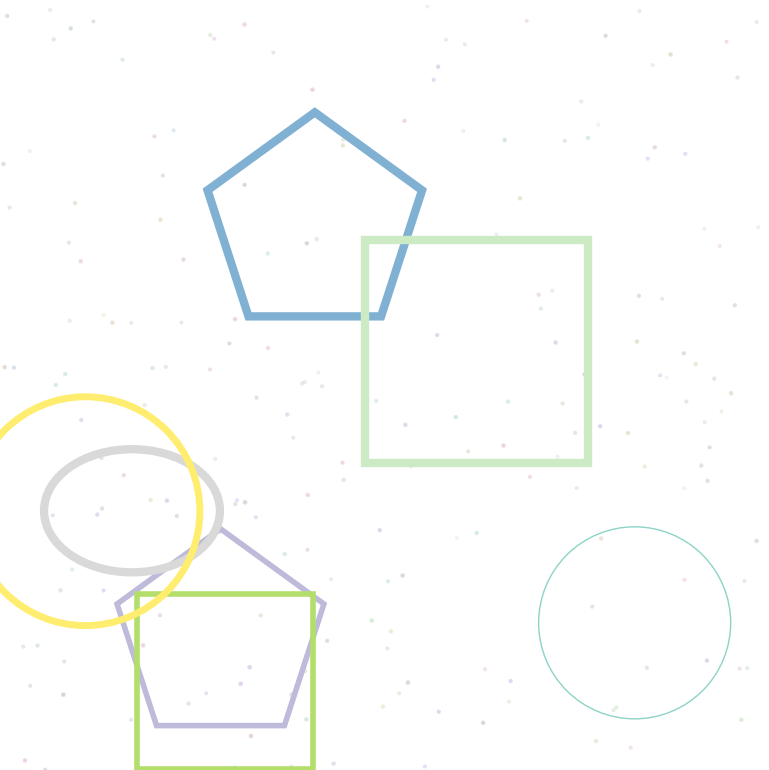[{"shape": "circle", "thickness": 0.5, "radius": 0.62, "center": [0.824, 0.191]}, {"shape": "pentagon", "thickness": 2, "radius": 0.71, "center": [0.286, 0.172]}, {"shape": "pentagon", "thickness": 3, "radius": 0.73, "center": [0.409, 0.708]}, {"shape": "square", "thickness": 2, "radius": 0.57, "center": [0.292, 0.115]}, {"shape": "oval", "thickness": 3, "radius": 0.57, "center": [0.171, 0.337]}, {"shape": "square", "thickness": 3, "radius": 0.72, "center": [0.619, 0.543]}, {"shape": "circle", "thickness": 2.5, "radius": 0.74, "center": [0.111, 0.336]}]